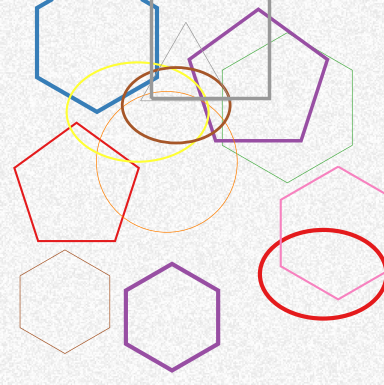[{"shape": "oval", "thickness": 3, "radius": 0.82, "center": [0.839, 0.288]}, {"shape": "pentagon", "thickness": 1.5, "radius": 0.85, "center": [0.199, 0.511]}, {"shape": "hexagon", "thickness": 3, "radius": 0.9, "center": [0.252, 0.889]}, {"shape": "hexagon", "thickness": 0.5, "radius": 0.97, "center": [0.746, 0.72]}, {"shape": "pentagon", "thickness": 2.5, "radius": 0.94, "center": [0.671, 0.787]}, {"shape": "hexagon", "thickness": 3, "radius": 0.69, "center": [0.447, 0.176]}, {"shape": "circle", "thickness": 0.5, "radius": 0.91, "center": [0.433, 0.58]}, {"shape": "oval", "thickness": 1.5, "radius": 0.92, "center": [0.357, 0.709]}, {"shape": "hexagon", "thickness": 0.5, "radius": 0.67, "center": [0.169, 0.216]}, {"shape": "oval", "thickness": 2, "radius": 0.7, "center": [0.458, 0.727]}, {"shape": "hexagon", "thickness": 1.5, "radius": 0.86, "center": [0.878, 0.395]}, {"shape": "triangle", "thickness": 0.5, "radius": 0.68, "center": [0.483, 0.806]}, {"shape": "square", "thickness": 2.5, "radius": 0.77, "center": [0.547, 0.898]}]